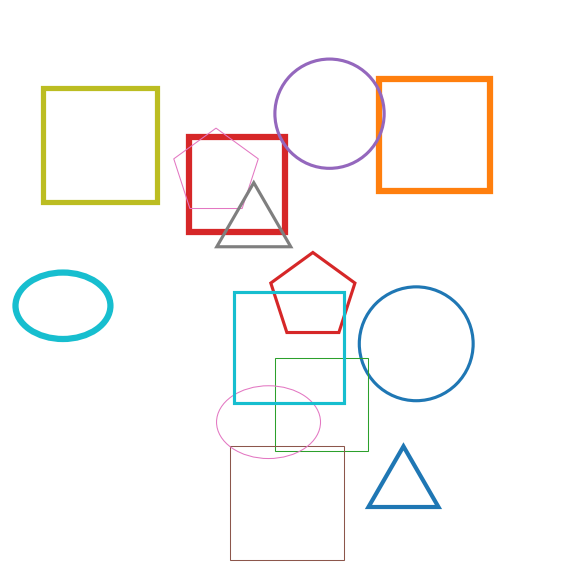[{"shape": "triangle", "thickness": 2, "radius": 0.35, "center": [0.699, 0.156]}, {"shape": "circle", "thickness": 1.5, "radius": 0.49, "center": [0.721, 0.404]}, {"shape": "square", "thickness": 3, "radius": 0.48, "center": [0.753, 0.766]}, {"shape": "square", "thickness": 0.5, "radius": 0.4, "center": [0.557, 0.298]}, {"shape": "square", "thickness": 3, "radius": 0.41, "center": [0.41, 0.679]}, {"shape": "pentagon", "thickness": 1.5, "radius": 0.38, "center": [0.542, 0.485]}, {"shape": "circle", "thickness": 1.5, "radius": 0.47, "center": [0.571, 0.802]}, {"shape": "square", "thickness": 0.5, "radius": 0.49, "center": [0.497, 0.128]}, {"shape": "oval", "thickness": 0.5, "radius": 0.45, "center": [0.465, 0.268]}, {"shape": "pentagon", "thickness": 0.5, "radius": 0.38, "center": [0.374, 0.7]}, {"shape": "triangle", "thickness": 1.5, "radius": 0.37, "center": [0.439, 0.609]}, {"shape": "square", "thickness": 2.5, "radius": 0.49, "center": [0.173, 0.748]}, {"shape": "square", "thickness": 1.5, "radius": 0.48, "center": [0.5, 0.397]}, {"shape": "oval", "thickness": 3, "radius": 0.41, "center": [0.109, 0.47]}]